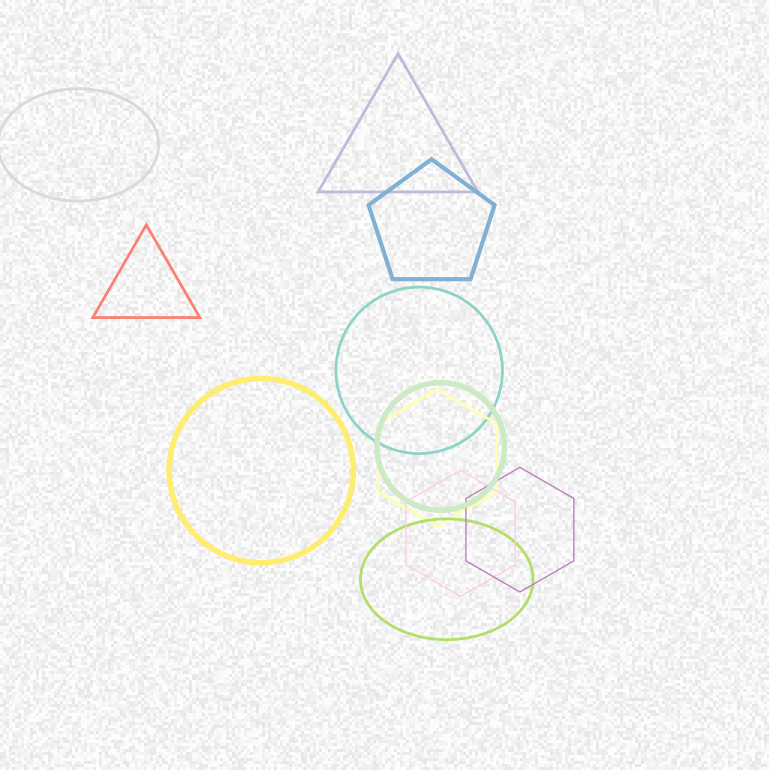[{"shape": "circle", "thickness": 1, "radius": 0.54, "center": [0.544, 0.519]}, {"shape": "hexagon", "thickness": 1, "radius": 0.44, "center": [0.568, 0.406]}, {"shape": "triangle", "thickness": 1, "radius": 0.6, "center": [0.517, 0.811]}, {"shape": "triangle", "thickness": 1, "radius": 0.4, "center": [0.19, 0.628]}, {"shape": "pentagon", "thickness": 1.5, "radius": 0.43, "center": [0.56, 0.707]}, {"shape": "oval", "thickness": 1, "radius": 0.56, "center": [0.58, 0.248]}, {"shape": "hexagon", "thickness": 0.5, "radius": 0.41, "center": [0.598, 0.307]}, {"shape": "oval", "thickness": 1, "radius": 0.52, "center": [0.102, 0.812]}, {"shape": "hexagon", "thickness": 0.5, "radius": 0.4, "center": [0.675, 0.312]}, {"shape": "circle", "thickness": 2, "radius": 0.41, "center": [0.572, 0.42]}, {"shape": "circle", "thickness": 2, "radius": 0.6, "center": [0.339, 0.389]}]